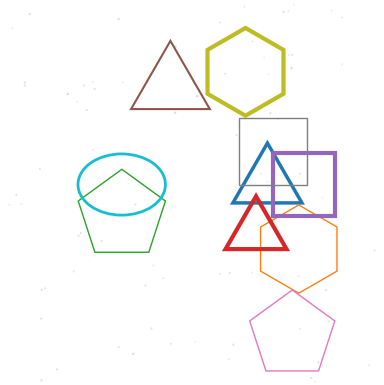[{"shape": "triangle", "thickness": 2.5, "radius": 0.52, "center": [0.695, 0.525]}, {"shape": "hexagon", "thickness": 1, "radius": 0.57, "center": [0.776, 0.353]}, {"shape": "pentagon", "thickness": 1, "radius": 0.6, "center": [0.316, 0.441]}, {"shape": "triangle", "thickness": 3, "radius": 0.46, "center": [0.665, 0.399]}, {"shape": "square", "thickness": 3, "radius": 0.41, "center": [0.789, 0.521]}, {"shape": "triangle", "thickness": 1.5, "radius": 0.59, "center": [0.443, 0.776]}, {"shape": "pentagon", "thickness": 1, "radius": 0.58, "center": [0.759, 0.13]}, {"shape": "square", "thickness": 1, "radius": 0.44, "center": [0.709, 0.607]}, {"shape": "hexagon", "thickness": 3, "radius": 0.57, "center": [0.638, 0.813]}, {"shape": "oval", "thickness": 2, "radius": 0.57, "center": [0.316, 0.521]}]